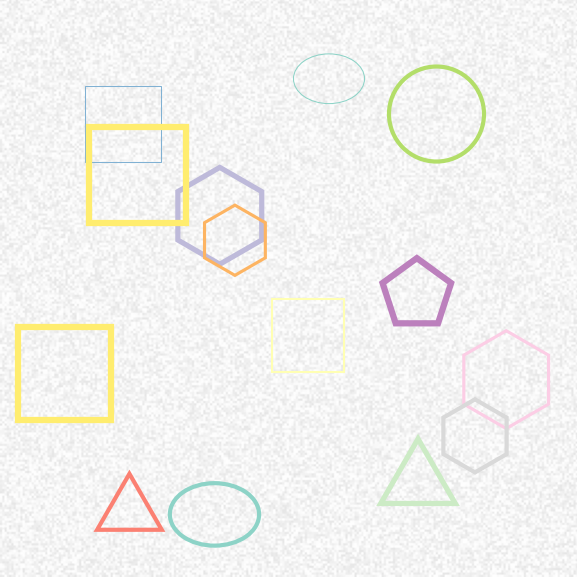[{"shape": "oval", "thickness": 0.5, "radius": 0.31, "center": [0.57, 0.863]}, {"shape": "oval", "thickness": 2, "radius": 0.39, "center": [0.371, 0.108]}, {"shape": "square", "thickness": 1, "radius": 0.31, "center": [0.534, 0.418]}, {"shape": "hexagon", "thickness": 2.5, "radius": 0.42, "center": [0.381, 0.625]}, {"shape": "triangle", "thickness": 2, "radius": 0.32, "center": [0.224, 0.114]}, {"shape": "square", "thickness": 0.5, "radius": 0.33, "center": [0.213, 0.785]}, {"shape": "hexagon", "thickness": 1.5, "radius": 0.3, "center": [0.407, 0.583]}, {"shape": "circle", "thickness": 2, "radius": 0.41, "center": [0.756, 0.802]}, {"shape": "hexagon", "thickness": 1.5, "radius": 0.42, "center": [0.877, 0.342]}, {"shape": "hexagon", "thickness": 2, "radius": 0.32, "center": [0.822, 0.244]}, {"shape": "pentagon", "thickness": 3, "radius": 0.31, "center": [0.722, 0.49]}, {"shape": "triangle", "thickness": 2.5, "radius": 0.37, "center": [0.724, 0.165]}, {"shape": "square", "thickness": 3, "radius": 0.42, "center": [0.238, 0.696]}, {"shape": "square", "thickness": 3, "radius": 0.4, "center": [0.111, 0.352]}]